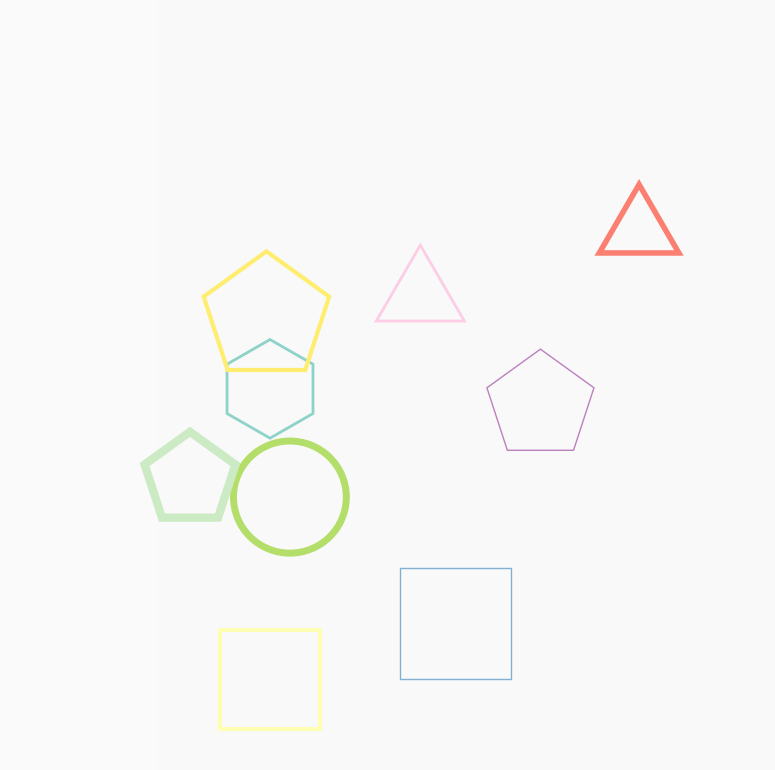[{"shape": "hexagon", "thickness": 1, "radius": 0.32, "center": [0.348, 0.495]}, {"shape": "square", "thickness": 1.5, "radius": 0.32, "center": [0.349, 0.117]}, {"shape": "triangle", "thickness": 2, "radius": 0.3, "center": [0.825, 0.701]}, {"shape": "square", "thickness": 0.5, "radius": 0.36, "center": [0.588, 0.19]}, {"shape": "circle", "thickness": 2.5, "radius": 0.36, "center": [0.374, 0.354]}, {"shape": "triangle", "thickness": 1, "radius": 0.33, "center": [0.542, 0.616]}, {"shape": "pentagon", "thickness": 0.5, "radius": 0.36, "center": [0.697, 0.474]}, {"shape": "pentagon", "thickness": 3, "radius": 0.31, "center": [0.245, 0.378]}, {"shape": "pentagon", "thickness": 1.5, "radius": 0.43, "center": [0.344, 0.588]}]